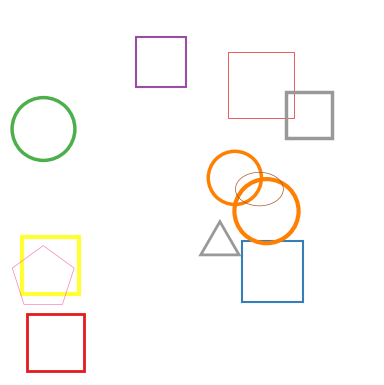[{"shape": "square", "thickness": 0.5, "radius": 0.42, "center": [0.678, 0.779]}, {"shape": "square", "thickness": 2, "radius": 0.36, "center": [0.144, 0.111]}, {"shape": "square", "thickness": 1.5, "radius": 0.39, "center": [0.709, 0.295]}, {"shape": "circle", "thickness": 2.5, "radius": 0.41, "center": [0.113, 0.665]}, {"shape": "square", "thickness": 1.5, "radius": 0.32, "center": [0.417, 0.839]}, {"shape": "circle", "thickness": 3, "radius": 0.42, "center": [0.692, 0.452]}, {"shape": "circle", "thickness": 2.5, "radius": 0.35, "center": [0.61, 0.538]}, {"shape": "square", "thickness": 3, "radius": 0.37, "center": [0.13, 0.311]}, {"shape": "oval", "thickness": 0.5, "radius": 0.31, "center": [0.674, 0.509]}, {"shape": "pentagon", "thickness": 0.5, "radius": 0.42, "center": [0.112, 0.277]}, {"shape": "triangle", "thickness": 2, "radius": 0.29, "center": [0.571, 0.367]}, {"shape": "square", "thickness": 2.5, "radius": 0.3, "center": [0.802, 0.702]}]